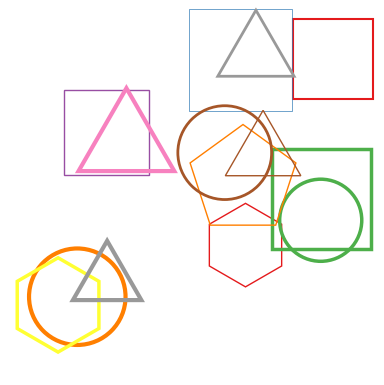[{"shape": "hexagon", "thickness": 1, "radius": 0.54, "center": [0.638, 0.363]}, {"shape": "square", "thickness": 1.5, "radius": 0.52, "center": [0.865, 0.847]}, {"shape": "square", "thickness": 0.5, "radius": 0.67, "center": [0.624, 0.844]}, {"shape": "circle", "thickness": 2.5, "radius": 0.53, "center": [0.833, 0.428]}, {"shape": "square", "thickness": 2.5, "radius": 0.64, "center": [0.835, 0.483]}, {"shape": "square", "thickness": 1, "radius": 0.55, "center": [0.276, 0.657]}, {"shape": "circle", "thickness": 3, "radius": 0.63, "center": [0.201, 0.229]}, {"shape": "pentagon", "thickness": 1, "radius": 0.72, "center": [0.631, 0.532]}, {"shape": "hexagon", "thickness": 2.5, "radius": 0.61, "center": [0.151, 0.208]}, {"shape": "triangle", "thickness": 1, "radius": 0.57, "center": [0.683, 0.6]}, {"shape": "circle", "thickness": 2, "radius": 0.61, "center": [0.584, 0.604]}, {"shape": "triangle", "thickness": 3, "radius": 0.72, "center": [0.328, 0.627]}, {"shape": "triangle", "thickness": 2, "radius": 0.57, "center": [0.665, 0.859]}, {"shape": "triangle", "thickness": 3, "radius": 0.51, "center": [0.278, 0.272]}]